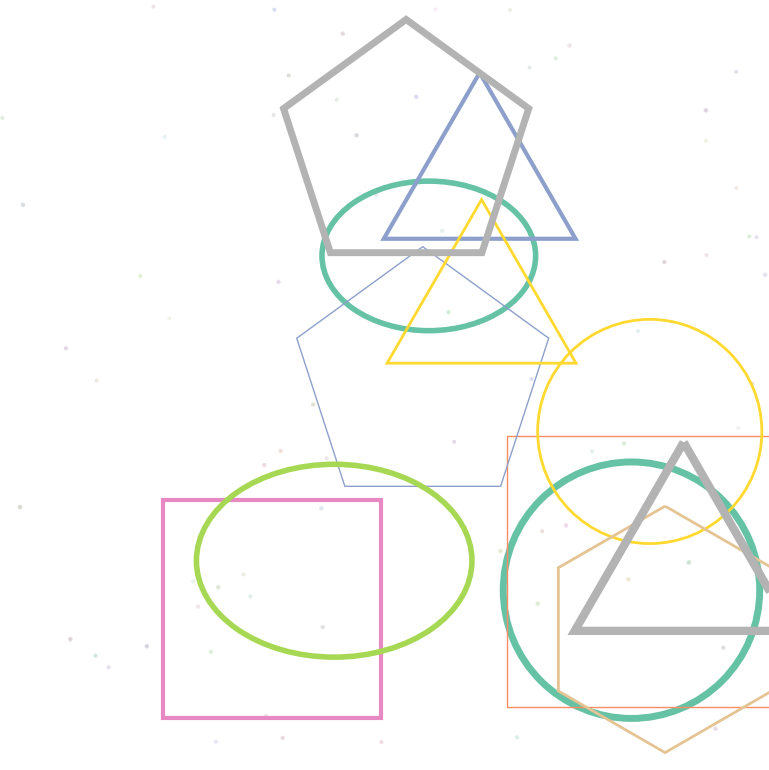[{"shape": "oval", "thickness": 2, "radius": 0.69, "center": [0.557, 0.668]}, {"shape": "circle", "thickness": 2.5, "radius": 0.83, "center": [0.82, 0.234]}, {"shape": "square", "thickness": 0.5, "radius": 0.88, "center": [0.834, 0.258]}, {"shape": "triangle", "thickness": 1.5, "radius": 0.72, "center": [0.623, 0.762]}, {"shape": "pentagon", "thickness": 0.5, "radius": 0.86, "center": [0.549, 0.508]}, {"shape": "square", "thickness": 1.5, "radius": 0.71, "center": [0.353, 0.209]}, {"shape": "oval", "thickness": 2, "radius": 0.89, "center": [0.434, 0.272]}, {"shape": "circle", "thickness": 1, "radius": 0.73, "center": [0.844, 0.44]}, {"shape": "triangle", "thickness": 1, "radius": 0.71, "center": [0.625, 0.599]}, {"shape": "hexagon", "thickness": 1, "radius": 0.8, "center": [0.864, 0.183]}, {"shape": "triangle", "thickness": 3, "radius": 0.82, "center": [0.888, 0.262]}, {"shape": "pentagon", "thickness": 2.5, "radius": 0.84, "center": [0.527, 0.807]}]